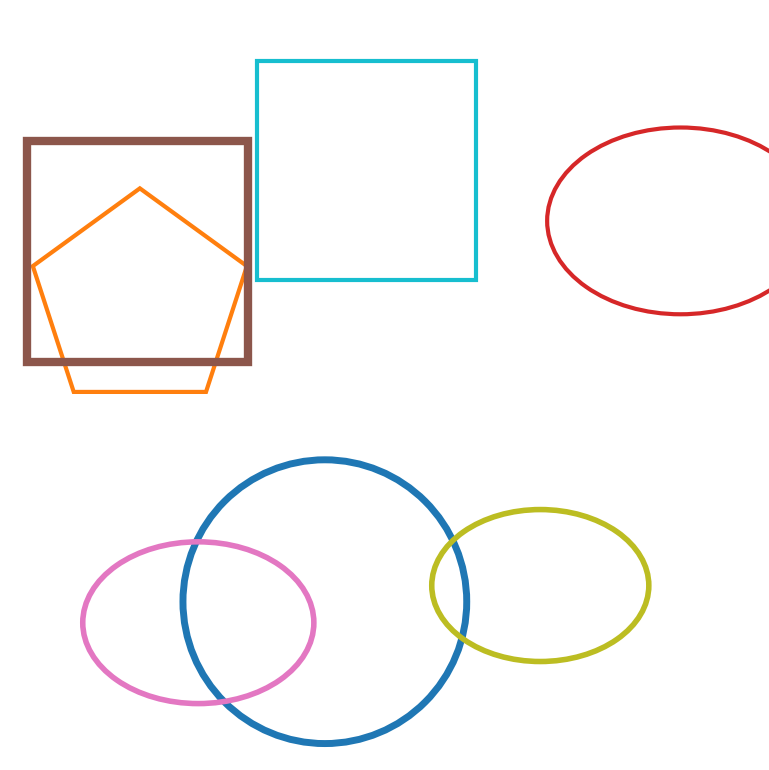[{"shape": "circle", "thickness": 2.5, "radius": 0.92, "center": [0.422, 0.219]}, {"shape": "pentagon", "thickness": 1.5, "radius": 0.73, "center": [0.182, 0.609]}, {"shape": "oval", "thickness": 1.5, "radius": 0.87, "center": [0.884, 0.713]}, {"shape": "square", "thickness": 3, "radius": 0.72, "center": [0.178, 0.673]}, {"shape": "oval", "thickness": 2, "radius": 0.75, "center": [0.258, 0.191]}, {"shape": "oval", "thickness": 2, "radius": 0.7, "center": [0.702, 0.24]}, {"shape": "square", "thickness": 1.5, "radius": 0.71, "center": [0.476, 0.778]}]